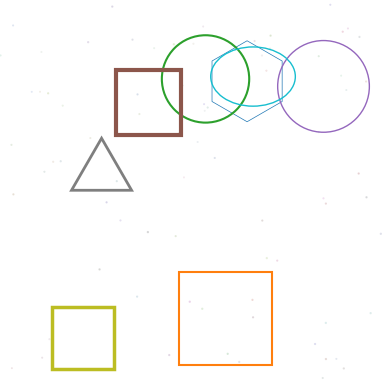[{"shape": "hexagon", "thickness": 0.5, "radius": 0.53, "center": [0.642, 0.789]}, {"shape": "square", "thickness": 1.5, "radius": 0.6, "center": [0.586, 0.173]}, {"shape": "circle", "thickness": 1.5, "radius": 0.57, "center": [0.534, 0.795]}, {"shape": "circle", "thickness": 1, "radius": 0.6, "center": [0.84, 0.776]}, {"shape": "square", "thickness": 3, "radius": 0.42, "center": [0.386, 0.734]}, {"shape": "triangle", "thickness": 2, "radius": 0.45, "center": [0.264, 0.551]}, {"shape": "square", "thickness": 2.5, "radius": 0.4, "center": [0.216, 0.123]}, {"shape": "oval", "thickness": 1, "radius": 0.55, "center": [0.657, 0.801]}]